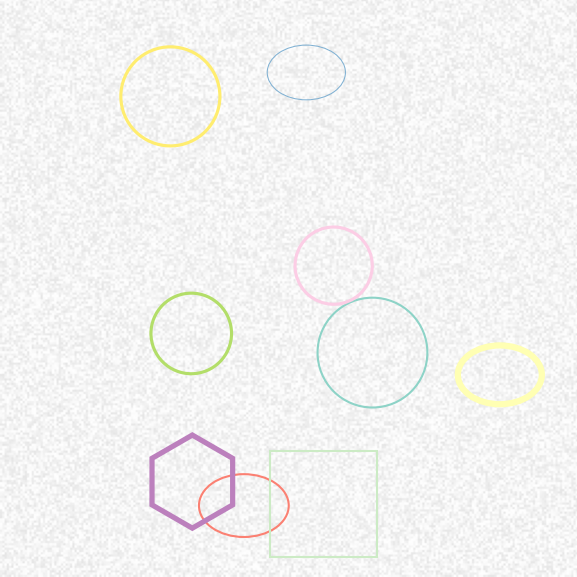[{"shape": "circle", "thickness": 1, "radius": 0.48, "center": [0.645, 0.389]}, {"shape": "oval", "thickness": 3, "radius": 0.36, "center": [0.866, 0.35]}, {"shape": "oval", "thickness": 1, "radius": 0.39, "center": [0.422, 0.124]}, {"shape": "oval", "thickness": 0.5, "radius": 0.34, "center": [0.53, 0.874]}, {"shape": "circle", "thickness": 1.5, "radius": 0.35, "center": [0.331, 0.422]}, {"shape": "circle", "thickness": 1.5, "radius": 0.33, "center": [0.578, 0.539]}, {"shape": "hexagon", "thickness": 2.5, "radius": 0.4, "center": [0.333, 0.165]}, {"shape": "square", "thickness": 1, "radius": 0.46, "center": [0.56, 0.127]}, {"shape": "circle", "thickness": 1.5, "radius": 0.43, "center": [0.295, 0.832]}]